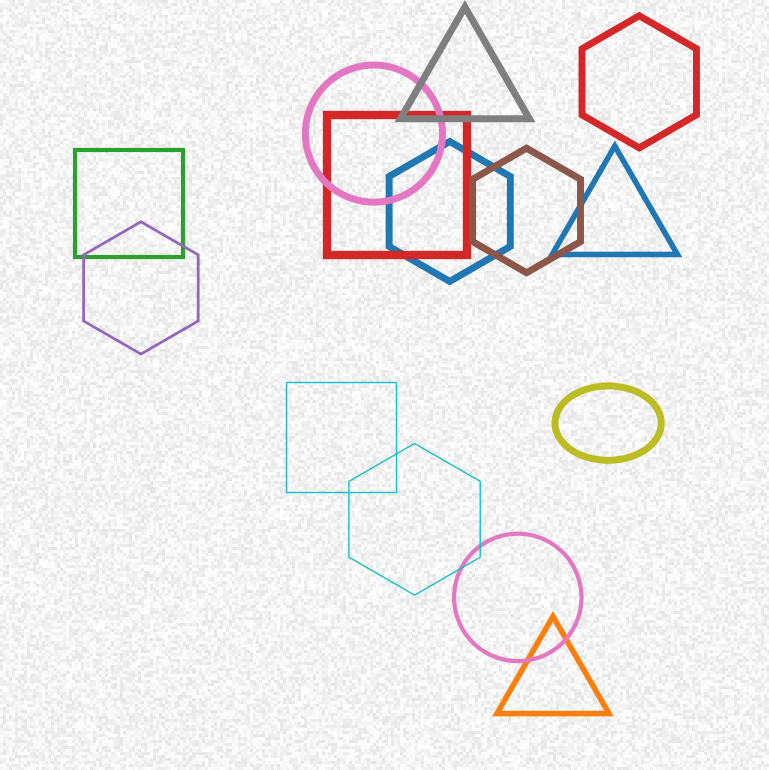[{"shape": "triangle", "thickness": 2, "radius": 0.47, "center": [0.798, 0.716]}, {"shape": "hexagon", "thickness": 2.5, "radius": 0.45, "center": [0.584, 0.725]}, {"shape": "triangle", "thickness": 2, "radius": 0.42, "center": [0.718, 0.115]}, {"shape": "square", "thickness": 1.5, "radius": 0.35, "center": [0.168, 0.736]}, {"shape": "hexagon", "thickness": 2.5, "radius": 0.43, "center": [0.83, 0.894]}, {"shape": "square", "thickness": 3, "radius": 0.45, "center": [0.516, 0.759]}, {"shape": "hexagon", "thickness": 1, "radius": 0.43, "center": [0.183, 0.626]}, {"shape": "hexagon", "thickness": 2.5, "radius": 0.4, "center": [0.684, 0.727]}, {"shape": "circle", "thickness": 2.5, "radius": 0.45, "center": [0.486, 0.827]}, {"shape": "circle", "thickness": 1.5, "radius": 0.41, "center": [0.672, 0.224]}, {"shape": "triangle", "thickness": 2.5, "radius": 0.48, "center": [0.604, 0.894]}, {"shape": "oval", "thickness": 2.5, "radius": 0.35, "center": [0.79, 0.45]}, {"shape": "square", "thickness": 0.5, "radius": 0.36, "center": [0.443, 0.433]}, {"shape": "hexagon", "thickness": 0.5, "radius": 0.49, "center": [0.538, 0.326]}]